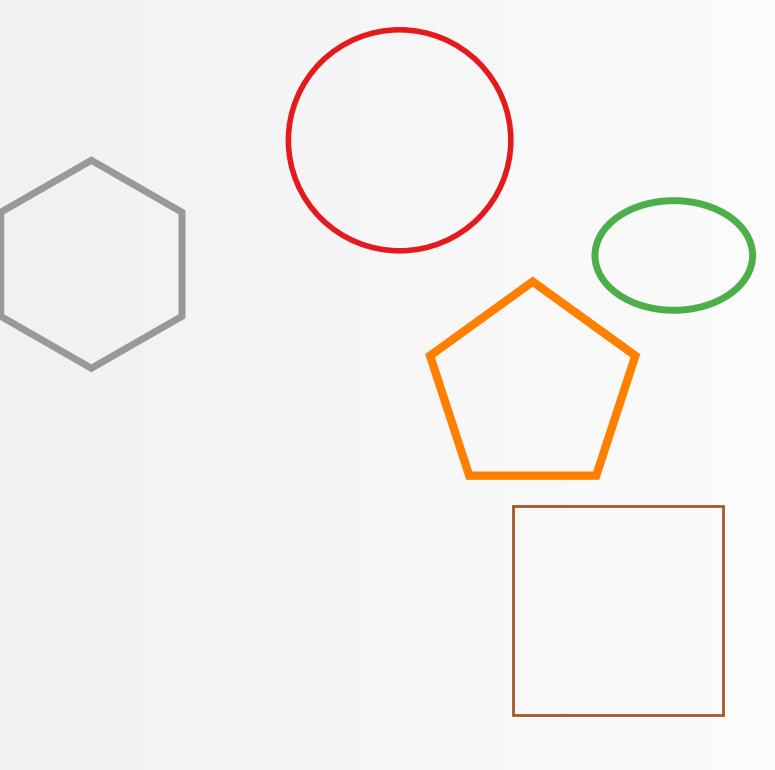[{"shape": "circle", "thickness": 2, "radius": 0.72, "center": [0.516, 0.818]}, {"shape": "oval", "thickness": 2.5, "radius": 0.51, "center": [0.869, 0.668]}, {"shape": "pentagon", "thickness": 3, "radius": 0.7, "center": [0.687, 0.495]}, {"shape": "square", "thickness": 1, "radius": 0.68, "center": [0.798, 0.207]}, {"shape": "hexagon", "thickness": 2.5, "radius": 0.68, "center": [0.118, 0.657]}]